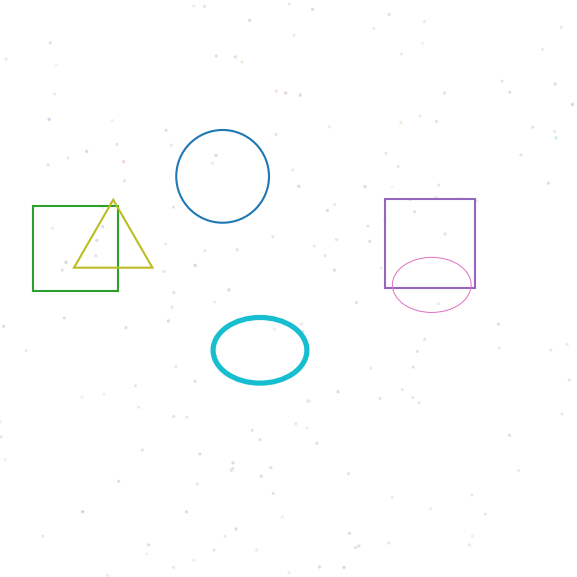[{"shape": "circle", "thickness": 1, "radius": 0.4, "center": [0.385, 0.694]}, {"shape": "square", "thickness": 1, "radius": 0.37, "center": [0.13, 0.569]}, {"shape": "square", "thickness": 1, "radius": 0.39, "center": [0.745, 0.578]}, {"shape": "oval", "thickness": 0.5, "radius": 0.34, "center": [0.748, 0.506]}, {"shape": "triangle", "thickness": 1, "radius": 0.39, "center": [0.196, 0.575]}, {"shape": "oval", "thickness": 2.5, "radius": 0.41, "center": [0.45, 0.393]}]